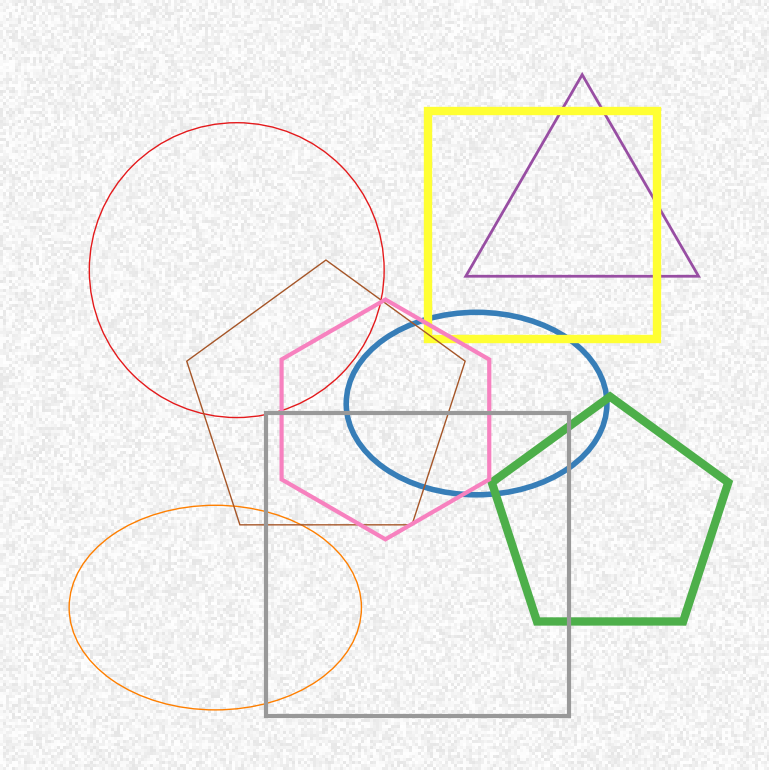[{"shape": "circle", "thickness": 0.5, "radius": 0.96, "center": [0.307, 0.649]}, {"shape": "oval", "thickness": 2, "radius": 0.85, "center": [0.619, 0.476]}, {"shape": "pentagon", "thickness": 3, "radius": 0.81, "center": [0.792, 0.324]}, {"shape": "triangle", "thickness": 1, "radius": 0.87, "center": [0.756, 0.729]}, {"shape": "oval", "thickness": 0.5, "radius": 0.95, "center": [0.28, 0.211]}, {"shape": "square", "thickness": 3, "radius": 0.74, "center": [0.704, 0.708]}, {"shape": "pentagon", "thickness": 0.5, "radius": 0.95, "center": [0.423, 0.472]}, {"shape": "hexagon", "thickness": 1.5, "radius": 0.78, "center": [0.501, 0.455]}, {"shape": "square", "thickness": 1.5, "radius": 0.98, "center": [0.543, 0.268]}]